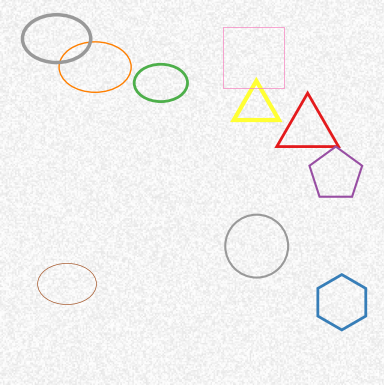[{"shape": "triangle", "thickness": 2, "radius": 0.46, "center": [0.799, 0.666]}, {"shape": "hexagon", "thickness": 2, "radius": 0.36, "center": [0.888, 0.215]}, {"shape": "oval", "thickness": 2, "radius": 0.35, "center": [0.418, 0.785]}, {"shape": "pentagon", "thickness": 1.5, "radius": 0.36, "center": [0.872, 0.547]}, {"shape": "oval", "thickness": 1, "radius": 0.47, "center": [0.247, 0.826]}, {"shape": "triangle", "thickness": 3, "radius": 0.34, "center": [0.666, 0.722]}, {"shape": "oval", "thickness": 0.5, "radius": 0.38, "center": [0.174, 0.262]}, {"shape": "square", "thickness": 0.5, "radius": 0.4, "center": [0.658, 0.851]}, {"shape": "oval", "thickness": 2.5, "radius": 0.44, "center": [0.147, 0.9]}, {"shape": "circle", "thickness": 1.5, "radius": 0.41, "center": [0.667, 0.361]}]